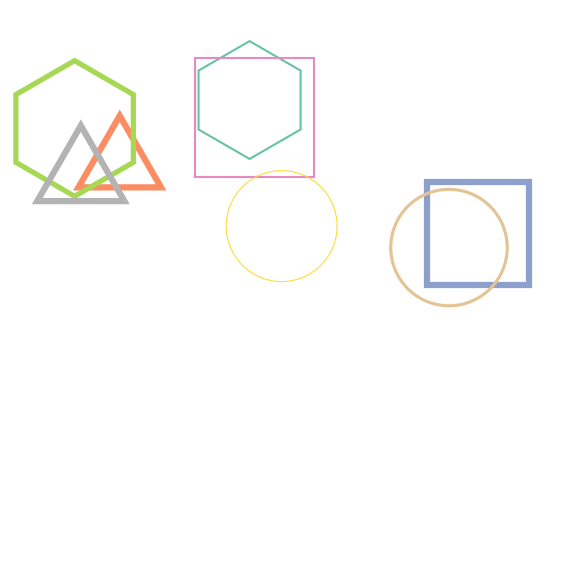[{"shape": "hexagon", "thickness": 1, "radius": 0.51, "center": [0.432, 0.826]}, {"shape": "triangle", "thickness": 3, "radius": 0.41, "center": [0.207, 0.716]}, {"shape": "square", "thickness": 3, "radius": 0.44, "center": [0.827, 0.595]}, {"shape": "square", "thickness": 1, "radius": 0.52, "center": [0.441, 0.796]}, {"shape": "hexagon", "thickness": 2.5, "radius": 0.59, "center": [0.129, 0.777]}, {"shape": "circle", "thickness": 0.5, "radius": 0.48, "center": [0.488, 0.608]}, {"shape": "circle", "thickness": 1.5, "radius": 0.5, "center": [0.777, 0.57]}, {"shape": "triangle", "thickness": 3, "radius": 0.44, "center": [0.14, 0.694]}]